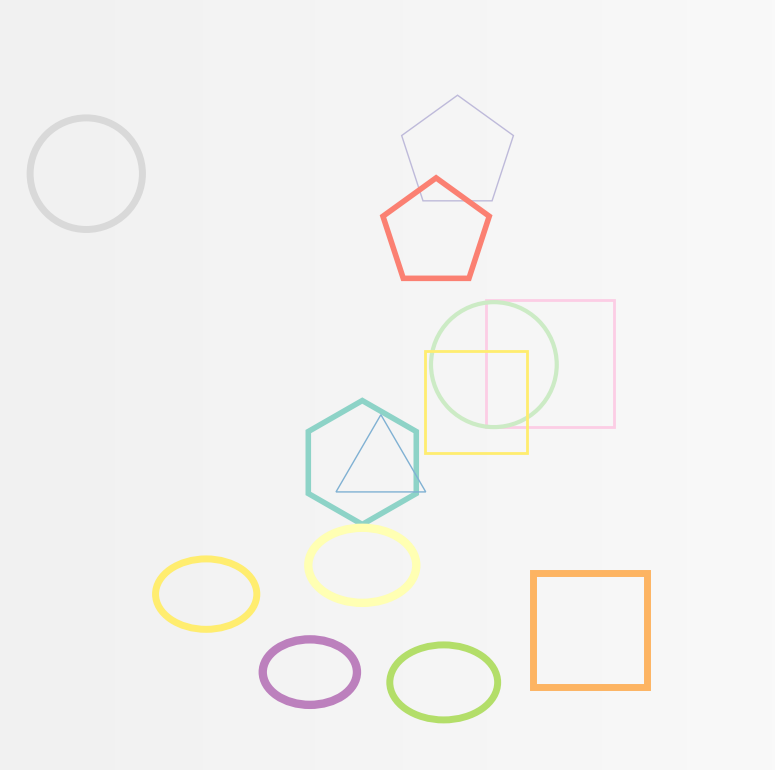[{"shape": "hexagon", "thickness": 2, "radius": 0.4, "center": [0.467, 0.399]}, {"shape": "oval", "thickness": 3, "radius": 0.35, "center": [0.467, 0.266]}, {"shape": "pentagon", "thickness": 0.5, "radius": 0.38, "center": [0.59, 0.801]}, {"shape": "pentagon", "thickness": 2, "radius": 0.36, "center": [0.563, 0.697]}, {"shape": "triangle", "thickness": 0.5, "radius": 0.33, "center": [0.491, 0.395]}, {"shape": "square", "thickness": 2.5, "radius": 0.37, "center": [0.761, 0.182]}, {"shape": "oval", "thickness": 2.5, "radius": 0.35, "center": [0.573, 0.114]}, {"shape": "square", "thickness": 1, "radius": 0.41, "center": [0.71, 0.528]}, {"shape": "circle", "thickness": 2.5, "radius": 0.36, "center": [0.111, 0.774]}, {"shape": "oval", "thickness": 3, "radius": 0.3, "center": [0.4, 0.127]}, {"shape": "circle", "thickness": 1.5, "radius": 0.41, "center": [0.637, 0.526]}, {"shape": "oval", "thickness": 2.5, "radius": 0.33, "center": [0.266, 0.228]}, {"shape": "square", "thickness": 1, "radius": 0.33, "center": [0.614, 0.478]}]